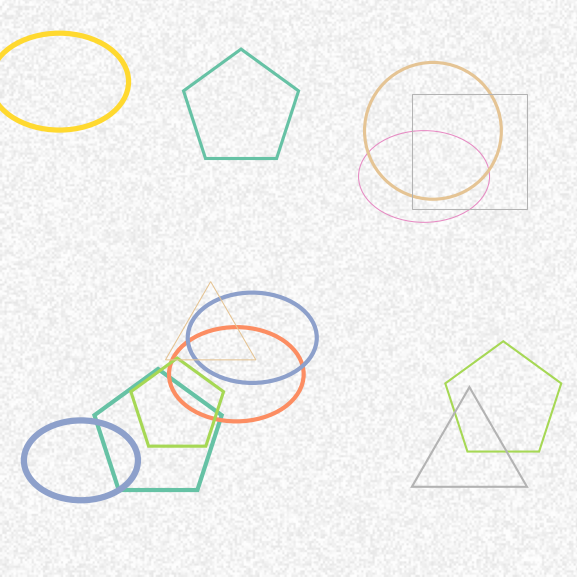[{"shape": "pentagon", "thickness": 2, "radius": 0.58, "center": [0.274, 0.244]}, {"shape": "pentagon", "thickness": 1.5, "radius": 0.52, "center": [0.417, 0.809]}, {"shape": "oval", "thickness": 2, "radius": 0.58, "center": [0.409, 0.351]}, {"shape": "oval", "thickness": 3, "radius": 0.49, "center": [0.14, 0.202]}, {"shape": "oval", "thickness": 2, "radius": 0.56, "center": [0.437, 0.414]}, {"shape": "oval", "thickness": 0.5, "radius": 0.57, "center": [0.734, 0.694]}, {"shape": "pentagon", "thickness": 1, "radius": 0.53, "center": [0.871, 0.303]}, {"shape": "pentagon", "thickness": 1.5, "radius": 0.42, "center": [0.307, 0.295]}, {"shape": "oval", "thickness": 2.5, "radius": 0.6, "center": [0.103, 0.858]}, {"shape": "circle", "thickness": 1.5, "radius": 0.59, "center": [0.75, 0.773]}, {"shape": "triangle", "thickness": 0.5, "radius": 0.45, "center": [0.365, 0.421]}, {"shape": "triangle", "thickness": 1, "radius": 0.58, "center": [0.813, 0.214]}, {"shape": "square", "thickness": 0.5, "radius": 0.5, "center": [0.813, 0.736]}]